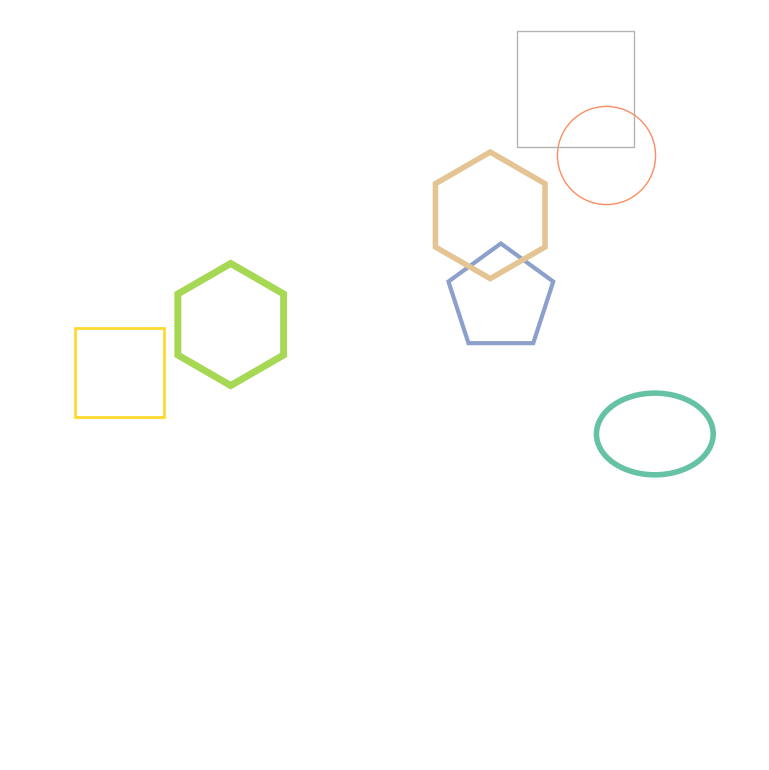[{"shape": "oval", "thickness": 2, "radius": 0.38, "center": [0.85, 0.436]}, {"shape": "circle", "thickness": 0.5, "radius": 0.32, "center": [0.788, 0.798]}, {"shape": "pentagon", "thickness": 1.5, "radius": 0.36, "center": [0.65, 0.612]}, {"shape": "hexagon", "thickness": 2.5, "radius": 0.4, "center": [0.3, 0.579]}, {"shape": "square", "thickness": 1, "radius": 0.29, "center": [0.156, 0.516]}, {"shape": "hexagon", "thickness": 2, "radius": 0.41, "center": [0.637, 0.72]}, {"shape": "square", "thickness": 0.5, "radius": 0.38, "center": [0.748, 0.884]}]